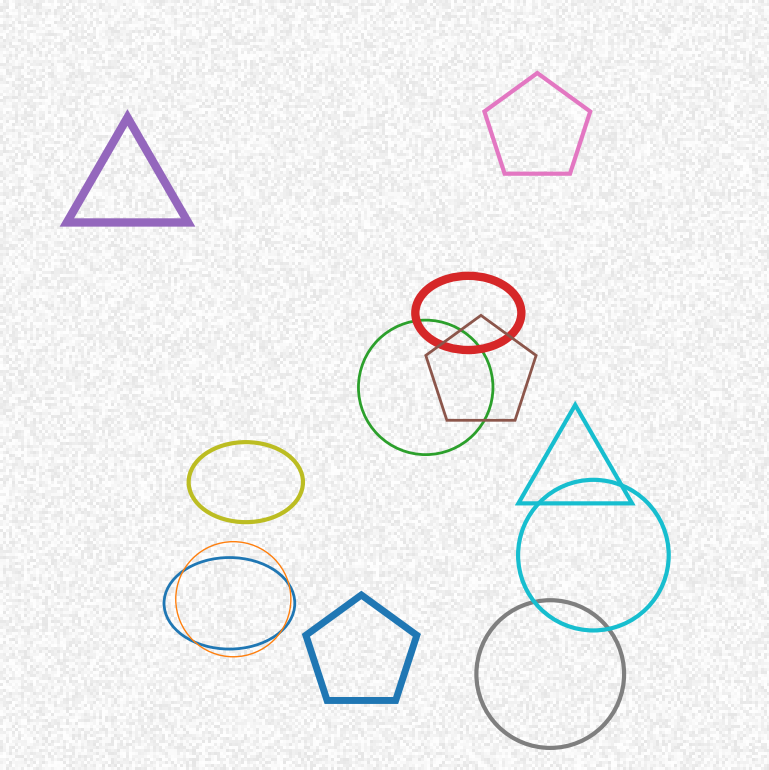[{"shape": "pentagon", "thickness": 2.5, "radius": 0.38, "center": [0.469, 0.152]}, {"shape": "oval", "thickness": 1, "radius": 0.42, "center": [0.298, 0.216]}, {"shape": "circle", "thickness": 0.5, "radius": 0.37, "center": [0.303, 0.222]}, {"shape": "circle", "thickness": 1, "radius": 0.44, "center": [0.553, 0.497]}, {"shape": "oval", "thickness": 3, "radius": 0.34, "center": [0.608, 0.594]}, {"shape": "triangle", "thickness": 3, "radius": 0.45, "center": [0.166, 0.757]}, {"shape": "pentagon", "thickness": 1, "radius": 0.38, "center": [0.625, 0.515]}, {"shape": "pentagon", "thickness": 1.5, "radius": 0.36, "center": [0.698, 0.833]}, {"shape": "circle", "thickness": 1.5, "radius": 0.48, "center": [0.715, 0.125]}, {"shape": "oval", "thickness": 1.5, "radius": 0.37, "center": [0.319, 0.374]}, {"shape": "triangle", "thickness": 1.5, "radius": 0.43, "center": [0.747, 0.389]}, {"shape": "circle", "thickness": 1.5, "radius": 0.49, "center": [0.771, 0.279]}]